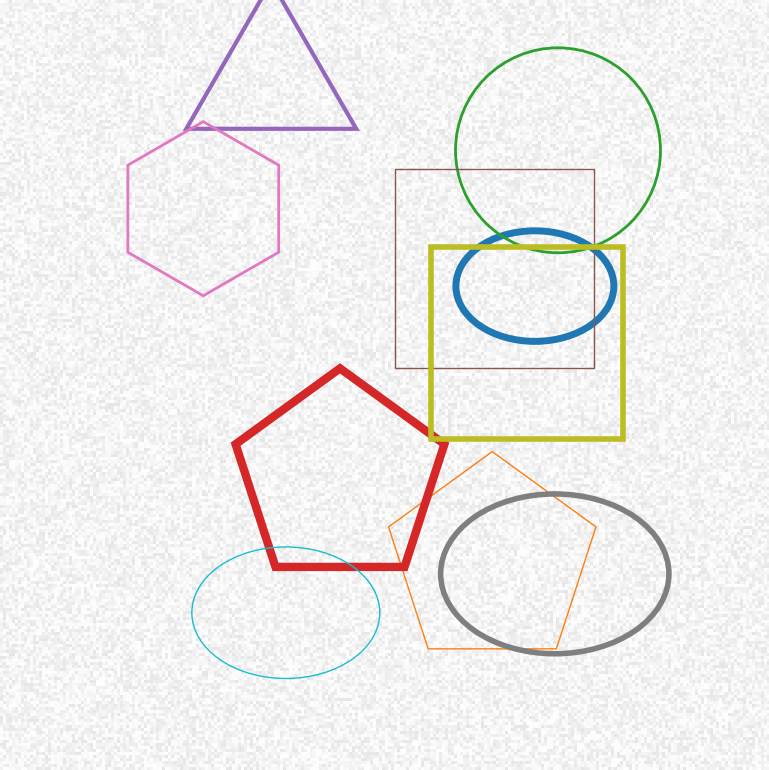[{"shape": "oval", "thickness": 2.5, "radius": 0.51, "center": [0.695, 0.628]}, {"shape": "pentagon", "thickness": 0.5, "radius": 0.71, "center": [0.639, 0.272]}, {"shape": "circle", "thickness": 1, "radius": 0.67, "center": [0.725, 0.805]}, {"shape": "pentagon", "thickness": 3, "radius": 0.71, "center": [0.442, 0.379]}, {"shape": "triangle", "thickness": 1.5, "radius": 0.64, "center": [0.352, 0.896]}, {"shape": "square", "thickness": 0.5, "radius": 0.65, "center": [0.642, 0.651]}, {"shape": "hexagon", "thickness": 1, "radius": 0.57, "center": [0.264, 0.729]}, {"shape": "oval", "thickness": 2, "radius": 0.74, "center": [0.72, 0.255]}, {"shape": "square", "thickness": 2, "radius": 0.62, "center": [0.684, 0.555]}, {"shape": "oval", "thickness": 0.5, "radius": 0.61, "center": [0.371, 0.204]}]